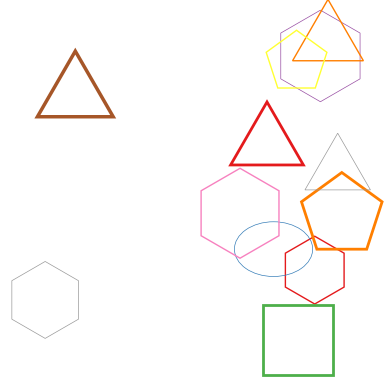[{"shape": "hexagon", "thickness": 1, "radius": 0.44, "center": [0.817, 0.298]}, {"shape": "triangle", "thickness": 2, "radius": 0.55, "center": [0.694, 0.626]}, {"shape": "oval", "thickness": 0.5, "radius": 0.51, "center": [0.711, 0.353]}, {"shape": "square", "thickness": 2, "radius": 0.45, "center": [0.775, 0.118]}, {"shape": "hexagon", "thickness": 0.5, "radius": 0.59, "center": [0.832, 0.855]}, {"shape": "pentagon", "thickness": 2, "radius": 0.55, "center": [0.888, 0.442]}, {"shape": "triangle", "thickness": 1, "radius": 0.53, "center": [0.852, 0.895]}, {"shape": "pentagon", "thickness": 1, "radius": 0.41, "center": [0.77, 0.838]}, {"shape": "triangle", "thickness": 2.5, "radius": 0.57, "center": [0.196, 0.754]}, {"shape": "hexagon", "thickness": 1, "radius": 0.58, "center": [0.623, 0.446]}, {"shape": "triangle", "thickness": 0.5, "radius": 0.49, "center": [0.877, 0.556]}, {"shape": "hexagon", "thickness": 0.5, "radius": 0.5, "center": [0.117, 0.221]}]